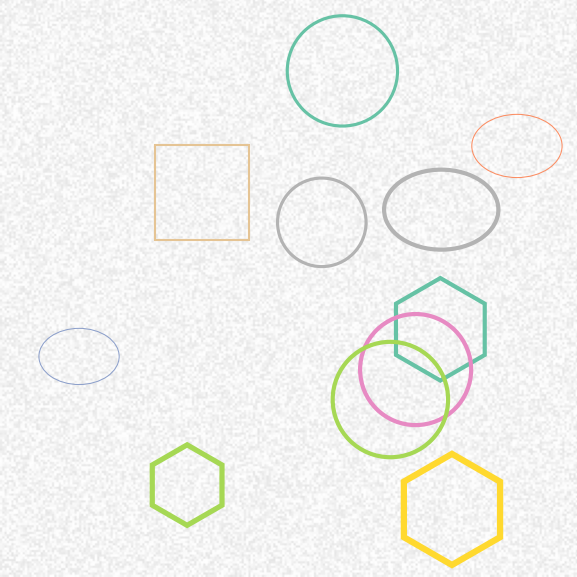[{"shape": "hexagon", "thickness": 2, "radius": 0.44, "center": [0.763, 0.429]}, {"shape": "circle", "thickness": 1.5, "radius": 0.48, "center": [0.593, 0.876]}, {"shape": "oval", "thickness": 0.5, "radius": 0.39, "center": [0.895, 0.746]}, {"shape": "oval", "thickness": 0.5, "radius": 0.35, "center": [0.137, 0.382]}, {"shape": "circle", "thickness": 2, "radius": 0.48, "center": [0.72, 0.359]}, {"shape": "circle", "thickness": 2, "radius": 0.5, "center": [0.676, 0.307]}, {"shape": "hexagon", "thickness": 2.5, "radius": 0.35, "center": [0.324, 0.159]}, {"shape": "hexagon", "thickness": 3, "radius": 0.48, "center": [0.783, 0.117]}, {"shape": "square", "thickness": 1, "radius": 0.41, "center": [0.35, 0.666]}, {"shape": "circle", "thickness": 1.5, "radius": 0.38, "center": [0.557, 0.614]}, {"shape": "oval", "thickness": 2, "radius": 0.49, "center": [0.764, 0.636]}]